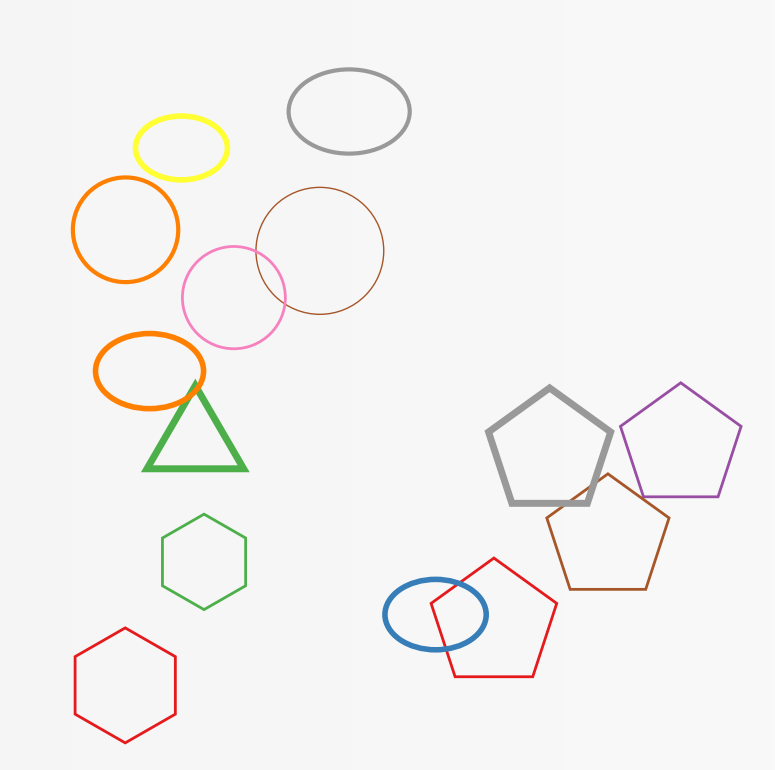[{"shape": "pentagon", "thickness": 1, "radius": 0.43, "center": [0.637, 0.19]}, {"shape": "hexagon", "thickness": 1, "radius": 0.37, "center": [0.162, 0.11]}, {"shape": "oval", "thickness": 2, "radius": 0.33, "center": [0.562, 0.202]}, {"shape": "hexagon", "thickness": 1, "radius": 0.31, "center": [0.263, 0.27]}, {"shape": "triangle", "thickness": 2.5, "radius": 0.36, "center": [0.252, 0.427]}, {"shape": "pentagon", "thickness": 1, "radius": 0.41, "center": [0.878, 0.421]}, {"shape": "circle", "thickness": 1.5, "radius": 0.34, "center": [0.162, 0.702]}, {"shape": "oval", "thickness": 2, "radius": 0.35, "center": [0.193, 0.518]}, {"shape": "oval", "thickness": 2, "radius": 0.3, "center": [0.234, 0.808]}, {"shape": "pentagon", "thickness": 1, "radius": 0.41, "center": [0.784, 0.302]}, {"shape": "circle", "thickness": 0.5, "radius": 0.41, "center": [0.413, 0.674]}, {"shape": "circle", "thickness": 1, "radius": 0.33, "center": [0.302, 0.613]}, {"shape": "oval", "thickness": 1.5, "radius": 0.39, "center": [0.451, 0.855]}, {"shape": "pentagon", "thickness": 2.5, "radius": 0.41, "center": [0.709, 0.413]}]